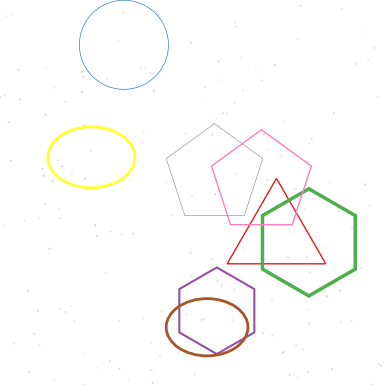[{"shape": "triangle", "thickness": 1, "radius": 0.74, "center": [0.718, 0.389]}, {"shape": "circle", "thickness": 0.5, "radius": 0.58, "center": [0.322, 0.884]}, {"shape": "hexagon", "thickness": 2.5, "radius": 0.7, "center": [0.802, 0.37]}, {"shape": "hexagon", "thickness": 1.5, "radius": 0.56, "center": [0.563, 0.193]}, {"shape": "oval", "thickness": 2, "radius": 0.57, "center": [0.237, 0.591]}, {"shape": "oval", "thickness": 2, "radius": 0.53, "center": [0.538, 0.15]}, {"shape": "pentagon", "thickness": 1, "radius": 0.68, "center": [0.679, 0.527]}, {"shape": "pentagon", "thickness": 0.5, "radius": 0.66, "center": [0.557, 0.547]}]